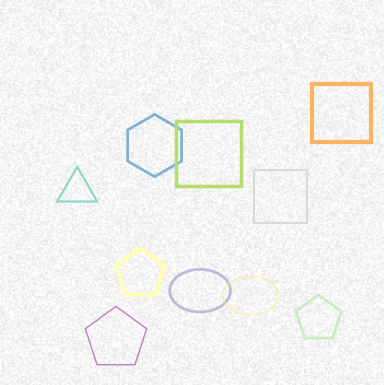[{"shape": "triangle", "thickness": 1.5, "radius": 0.3, "center": [0.201, 0.507]}, {"shape": "pentagon", "thickness": 3, "radius": 0.33, "center": [0.365, 0.289]}, {"shape": "oval", "thickness": 2, "radius": 0.39, "center": [0.52, 0.245]}, {"shape": "hexagon", "thickness": 2, "radius": 0.4, "center": [0.402, 0.622]}, {"shape": "square", "thickness": 3, "radius": 0.38, "center": [0.887, 0.706]}, {"shape": "square", "thickness": 2.5, "radius": 0.42, "center": [0.541, 0.602]}, {"shape": "square", "thickness": 1.5, "radius": 0.35, "center": [0.729, 0.49]}, {"shape": "pentagon", "thickness": 1, "radius": 0.42, "center": [0.301, 0.12]}, {"shape": "pentagon", "thickness": 2, "radius": 0.31, "center": [0.827, 0.172]}, {"shape": "oval", "thickness": 0.5, "radius": 0.36, "center": [0.651, 0.232]}]